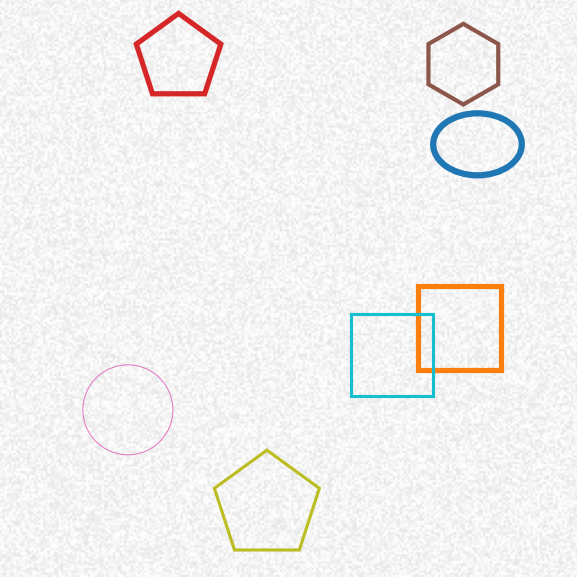[{"shape": "oval", "thickness": 3, "radius": 0.38, "center": [0.827, 0.749]}, {"shape": "square", "thickness": 2.5, "radius": 0.36, "center": [0.795, 0.431]}, {"shape": "pentagon", "thickness": 2.5, "radius": 0.38, "center": [0.309, 0.899]}, {"shape": "hexagon", "thickness": 2, "radius": 0.35, "center": [0.802, 0.888]}, {"shape": "circle", "thickness": 0.5, "radius": 0.39, "center": [0.221, 0.289]}, {"shape": "pentagon", "thickness": 1.5, "radius": 0.48, "center": [0.462, 0.124]}, {"shape": "square", "thickness": 1.5, "radius": 0.35, "center": [0.679, 0.385]}]